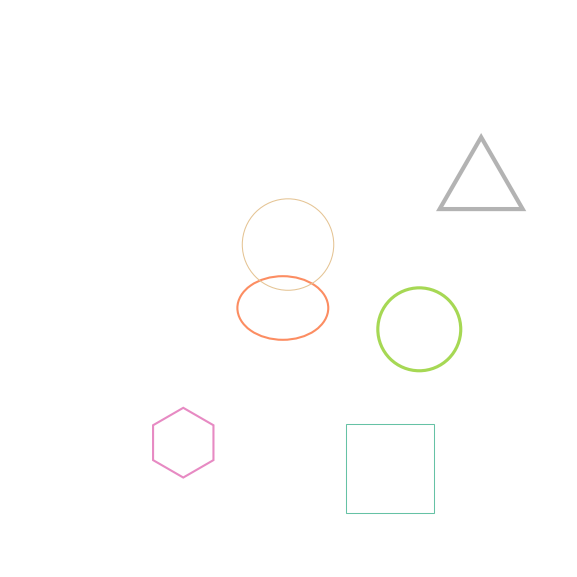[{"shape": "square", "thickness": 0.5, "radius": 0.38, "center": [0.675, 0.188]}, {"shape": "oval", "thickness": 1, "radius": 0.39, "center": [0.49, 0.466]}, {"shape": "hexagon", "thickness": 1, "radius": 0.3, "center": [0.317, 0.233]}, {"shape": "circle", "thickness": 1.5, "radius": 0.36, "center": [0.726, 0.429]}, {"shape": "circle", "thickness": 0.5, "radius": 0.4, "center": [0.499, 0.576]}, {"shape": "triangle", "thickness": 2, "radius": 0.42, "center": [0.833, 0.679]}]